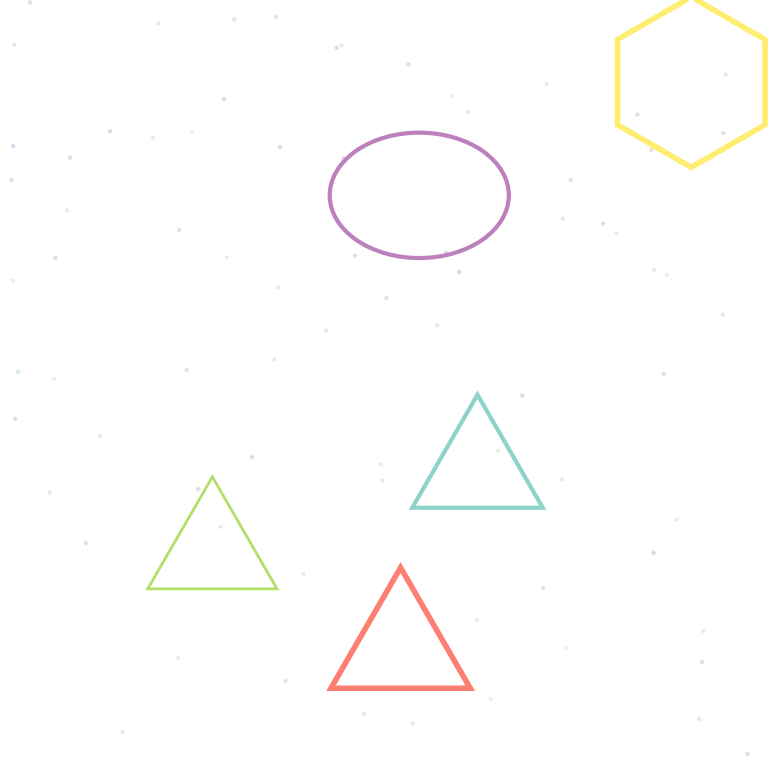[{"shape": "triangle", "thickness": 1.5, "radius": 0.49, "center": [0.62, 0.389]}, {"shape": "triangle", "thickness": 2, "radius": 0.52, "center": [0.52, 0.158]}, {"shape": "triangle", "thickness": 1, "radius": 0.48, "center": [0.276, 0.284]}, {"shape": "oval", "thickness": 1.5, "radius": 0.58, "center": [0.545, 0.746]}, {"shape": "hexagon", "thickness": 2, "radius": 0.55, "center": [0.898, 0.893]}]